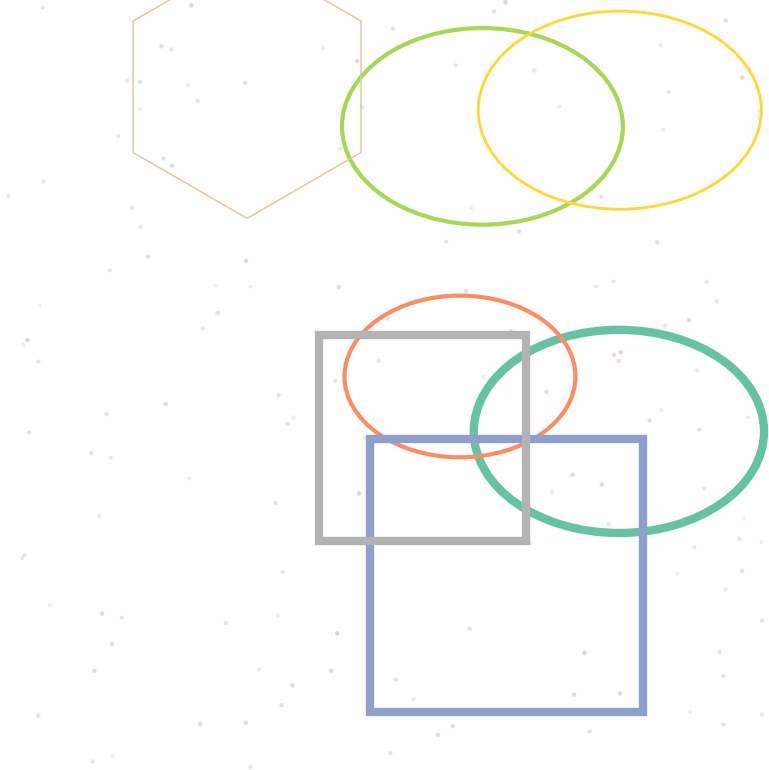[{"shape": "oval", "thickness": 3, "radius": 0.94, "center": [0.804, 0.44]}, {"shape": "oval", "thickness": 1.5, "radius": 0.75, "center": [0.597, 0.511]}, {"shape": "square", "thickness": 3, "radius": 0.89, "center": [0.658, 0.252]}, {"shape": "oval", "thickness": 1.5, "radius": 0.91, "center": [0.627, 0.836]}, {"shape": "oval", "thickness": 1, "radius": 0.92, "center": [0.805, 0.857]}, {"shape": "hexagon", "thickness": 0.5, "radius": 0.85, "center": [0.321, 0.887]}, {"shape": "square", "thickness": 3, "radius": 0.67, "center": [0.549, 0.431]}]